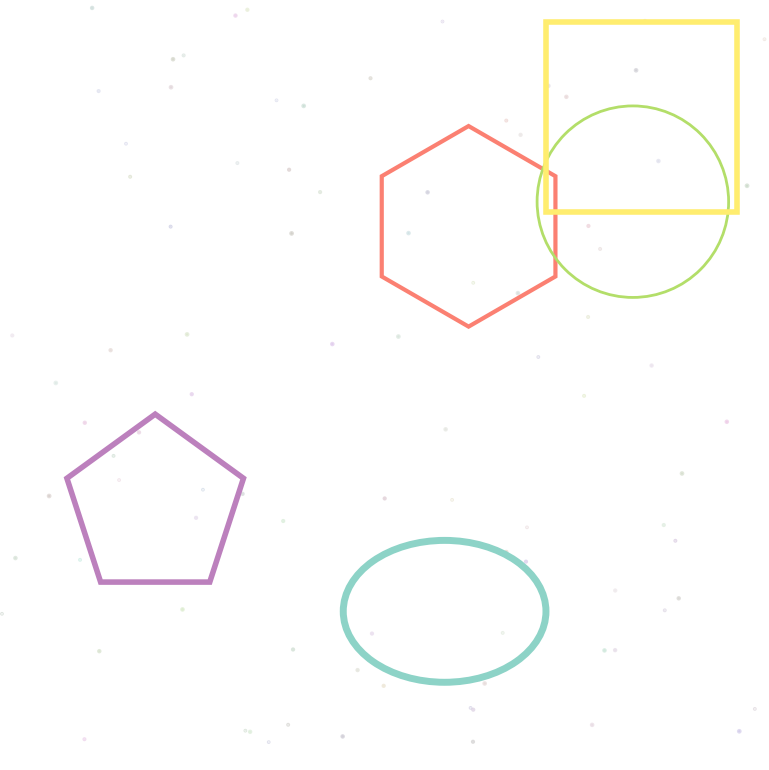[{"shape": "oval", "thickness": 2.5, "radius": 0.66, "center": [0.577, 0.206]}, {"shape": "hexagon", "thickness": 1.5, "radius": 0.65, "center": [0.609, 0.706]}, {"shape": "circle", "thickness": 1, "radius": 0.62, "center": [0.822, 0.738]}, {"shape": "pentagon", "thickness": 2, "radius": 0.6, "center": [0.202, 0.342]}, {"shape": "square", "thickness": 2, "radius": 0.62, "center": [0.833, 0.848]}]